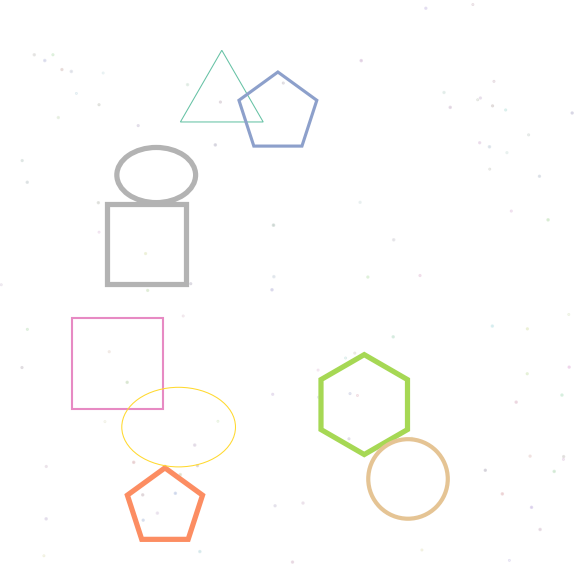[{"shape": "triangle", "thickness": 0.5, "radius": 0.41, "center": [0.384, 0.829]}, {"shape": "pentagon", "thickness": 2.5, "radius": 0.34, "center": [0.286, 0.121]}, {"shape": "pentagon", "thickness": 1.5, "radius": 0.35, "center": [0.481, 0.804]}, {"shape": "square", "thickness": 1, "radius": 0.39, "center": [0.204, 0.37]}, {"shape": "hexagon", "thickness": 2.5, "radius": 0.43, "center": [0.631, 0.299]}, {"shape": "oval", "thickness": 0.5, "radius": 0.49, "center": [0.309, 0.26]}, {"shape": "circle", "thickness": 2, "radius": 0.34, "center": [0.707, 0.17]}, {"shape": "oval", "thickness": 2.5, "radius": 0.34, "center": [0.271, 0.696]}, {"shape": "square", "thickness": 2.5, "radius": 0.34, "center": [0.254, 0.577]}]